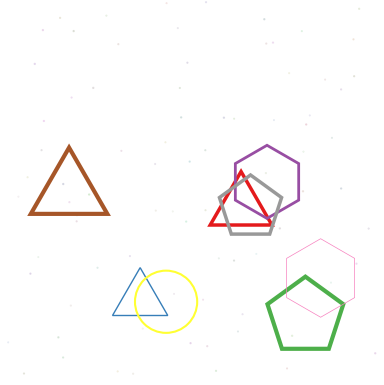[{"shape": "triangle", "thickness": 2.5, "radius": 0.46, "center": [0.626, 0.462]}, {"shape": "triangle", "thickness": 1, "radius": 0.41, "center": [0.364, 0.222]}, {"shape": "pentagon", "thickness": 3, "radius": 0.52, "center": [0.793, 0.178]}, {"shape": "hexagon", "thickness": 2, "radius": 0.47, "center": [0.694, 0.528]}, {"shape": "circle", "thickness": 1.5, "radius": 0.4, "center": [0.431, 0.216]}, {"shape": "triangle", "thickness": 3, "radius": 0.57, "center": [0.179, 0.502]}, {"shape": "hexagon", "thickness": 0.5, "radius": 0.51, "center": [0.833, 0.278]}, {"shape": "pentagon", "thickness": 2.5, "radius": 0.42, "center": [0.651, 0.461]}]